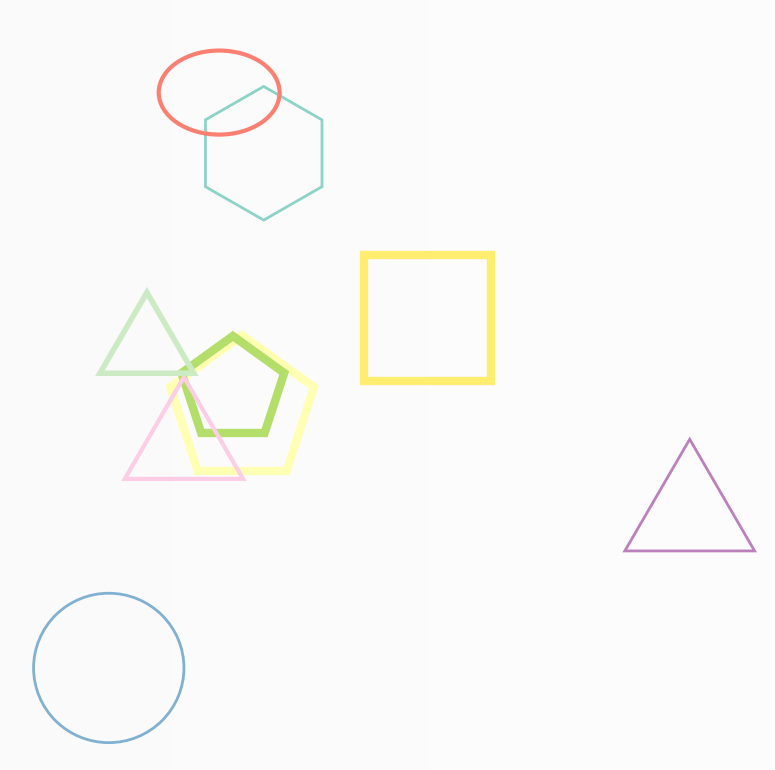[{"shape": "hexagon", "thickness": 1, "radius": 0.43, "center": [0.34, 0.801]}, {"shape": "pentagon", "thickness": 3, "radius": 0.49, "center": [0.312, 0.467]}, {"shape": "oval", "thickness": 1.5, "radius": 0.39, "center": [0.283, 0.88]}, {"shape": "circle", "thickness": 1, "radius": 0.49, "center": [0.14, 0.133]}, {"shape": "pentagon", "thickness": 3, "radius": 0.35, "center": [0.3, 0.494]}, {"shape": "triangle", "thickness": 1.5, "radius": 0.44, "center": [0.237, 0.422]}, {"shape": "triangle", "thickness": 1, "radius": 0.48, "center": [0.89, 0.333]}, {"shape": "triangle", "thickness": 2, "radius": 0.35, "center": [0.19, 0.55]}, {"shape": "square", "thickness": 3, "radius": 0.41, "center": [0.552, 0.587]}]